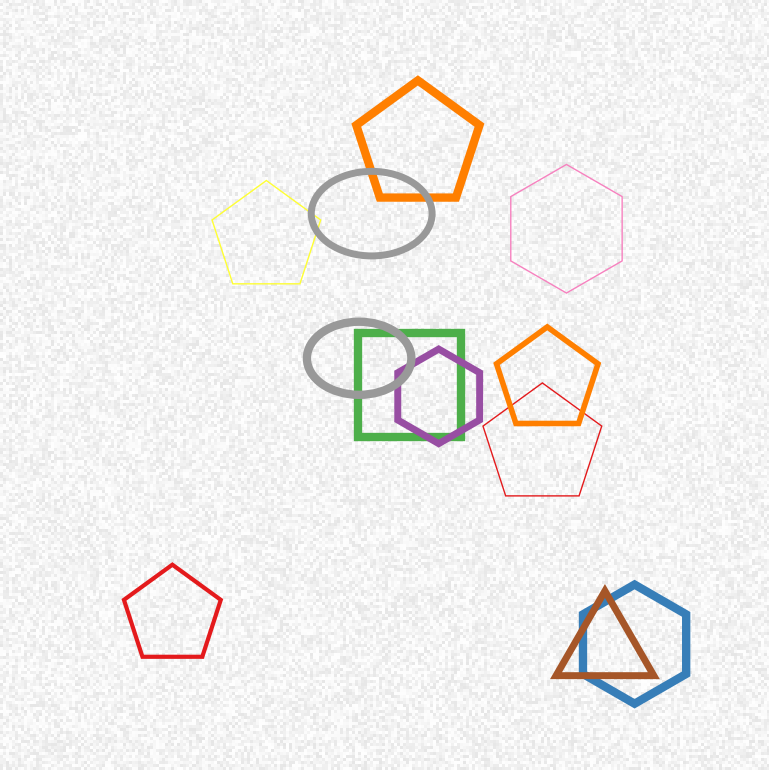[{"shape": "pentagon", "thickness": 0.5, "radius": 0.41, "center": [0.704, 0.422]}, {"shape": "pentagon", "thickness": 1.5, "radius": 0.33, "center": [0.224, 0.201]}, {"shape": "hexagon", "thickness": 3, "radius": 0.39, "center": [0.824, 0.163]}, {"shape": "square", "thickness": 3, "radius": 0.34, "center": [0.532, 0.5]}, {"shape": "hexagon", "thickness": 2.5, "radius": 0.31, "center": [0.57, 0.485]}, {"shape": "pentagon", "thickness": 2, "radius": 0.35, "center": [0.711, 0.506]}, {"shape": "pentagon", "thickness": 3, "radius": 0.42, "center": [0.543, 0.811]}, {"shape": "pentagon", "thickness": 0.5, "radius": 0.37, "center": [0.346, 0.691]}, {"shape": "triangle", "thickness": 2.5, "radius": 0.37, "center": [0.786, 0.159]}, {"shape": "hexagon", "thickness": 0.5, "radius": 0.42, "center": [0.736, 0.703]}, {"shape": "oval", "thickness": 3, "radius": 0.34, "center": [0.466, 0.535]}, {"shape": "oval", "thickness": 2.5, "radius": 0.39, "center": [0.483, 0.723]}]